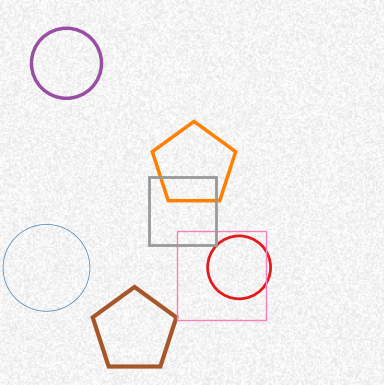[{"shape": "circle", "thickness": 2, "radius": 0.41, "center": [0.621, 0.306]}, {"shape": "circle", "thickness": 0.5, "radius": 0.56, "center": [0.121, 0.304]}, {"shape": "circle", "thickness": 2.5, "radius": 0.45, "center": [0.173, 0.836]}, {"shape": "pentagon", "thickness": 2.5, "radius": 0.57, "center": [0.504, 0.571]}, {"shape": "pentagon", "thickness": 3, "radius": 0.57, "center": [0.349, 0.14]}, {"shape": "square", "thickness": 1, "radius": 0.58, "center": [0.577, 0.284]}, {"shape": "square", "thickness": 2, "radius": 0.44, "center": [0.475, 0.452]}]